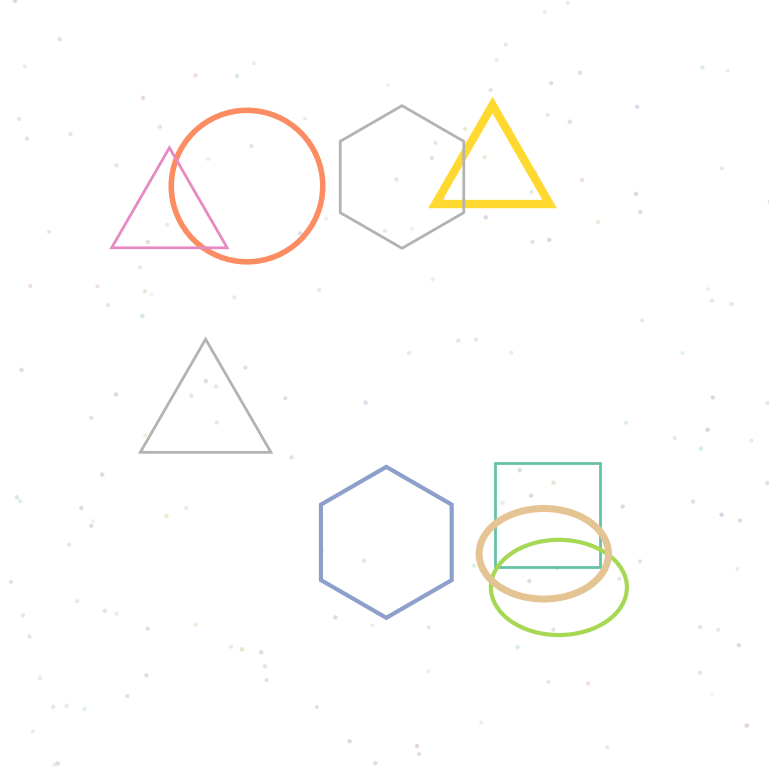[{"shape": "square", "thickness": 1, "radius": 0.34, "center": [0.711, 0.331]}, {"shape": "circle", "thickness": 2, "radius": 0.49, "center": [0.321, 0.758]}, {"shape": "hexagon", "thickness": 1.5, "radius": 0.49, "center": [0.502, 0.296]}, {"shape": "triangle", "thickness": 1, "radius": 0.43, "center": [0.22, 0.722]}, {"shape": "oval", "thickness": 1.5, "radius": 0.44, "center": [0.726, 0.237]}, {"shape": "triangle", "thickness": 3, "radius": 0.43, "center": [0.64, 0.778]}, {"shape": "oval", "thickness": 2.5, "radius": 0.42, "center": [0.706, 0.281]}, {"shape": "triangle", "thickness": 1, "radius": 0.49, "center": [0.267, 0.462]}, {"shape": "hexagon", "thickness": 1, "radius": 0.46, "center": [0.522, 0.77]}]